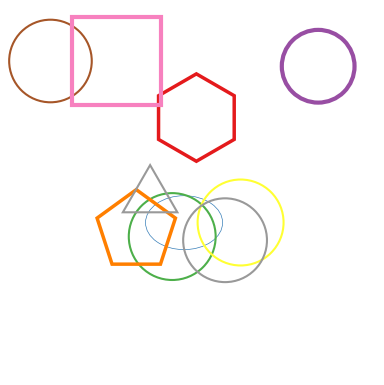[{"shape": "hexagon", "thickness": 2.5, "radius": 0.57, "center": [0.51, 0.695]}, {"shape": "oval", "thickness": 0.5, "radius": 0.5, "center": [0.478, 0.422]}, {"shape": "circle", "thickness": 1.5, "radius": 0.56, "center": [0.447, 0.386]}, {"shape": "circle", "thickness": 3, "radius": 0.47, "center": [0.826, 0.828]}, {"shape": "pentagon", "thickness": 2.5, "radius": 0.53, "center": [0.354, 0.4]}, {"shape": "circle", "thickness": 1.5, "radius": 0.56, "center": [0.625, 0.422]}, {"shape": "circle", "thickness": 1.5, "radius": 0.54, "center": [0.131, 0.842]}, {"shape": "square", "thickness": 3, "radius": 0.57, "center": [0.303, 0.841]}, {"shape": "circle", "thickness": 1.5, "radius": 0.54, "center": [0.585, 0.376]}, {"shape": "triangle", "thickness": 1.5, "radius": 0.41, "center": [0.39, 0.489]}]